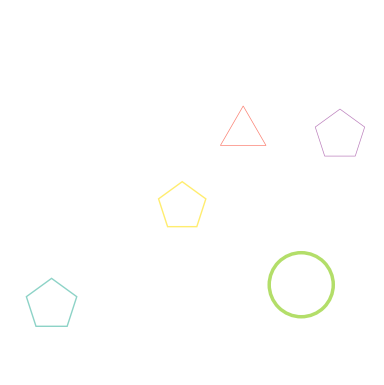[{"shape": "pentagon", "thickness": 1, "radius": 0.34, "center": [0.134, 0.208]}, {"shape": "triangle", "thickness": 0.5, "radius": 0.34, "center": [0.632, 0.656]}, {"shape": "circle", "thickness": 2.5, "radius": 0.42, "center": [0.782, 0.26]}, {"shape": "pentagon", "thickness": 0.5, "radius": 0.34, "center": [0.883, 0.649]}, {"shape": "pentagon", "thickness": 1, "radius": 0.32, "center": [0.473, 0.464]}]